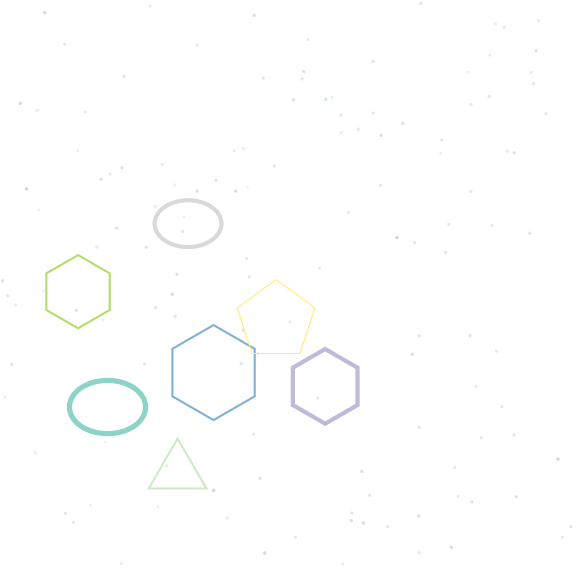[{"shape": "oval", "thickness": 2.5, "radius": 0.33, "center": [0.186, 0.294]}, {"shape": "hexagon", "thickness": 2, "radius": 0.32, "center": [0.563, 0.33]}, {"shape": "hexagon", "thickness": 1, "radius": 0.41, "center": [0.37, 0.354]}, {"shape": "hexagon", "thickness": 1, "radius": 0.32, "center": [0.135, 0.494]}, {"shape": "oval", "thickness": 2, "radius": 0.29, "center": [0.326, 0.612]}, {"shape": "triangle", "thickness": 1, "radius": 0.29, "center": [0.308, 0.182]}, {"shape": "pentagon", "thickness": 0.5, "radius": 0.35, "center": [0.478, 0.444]}]